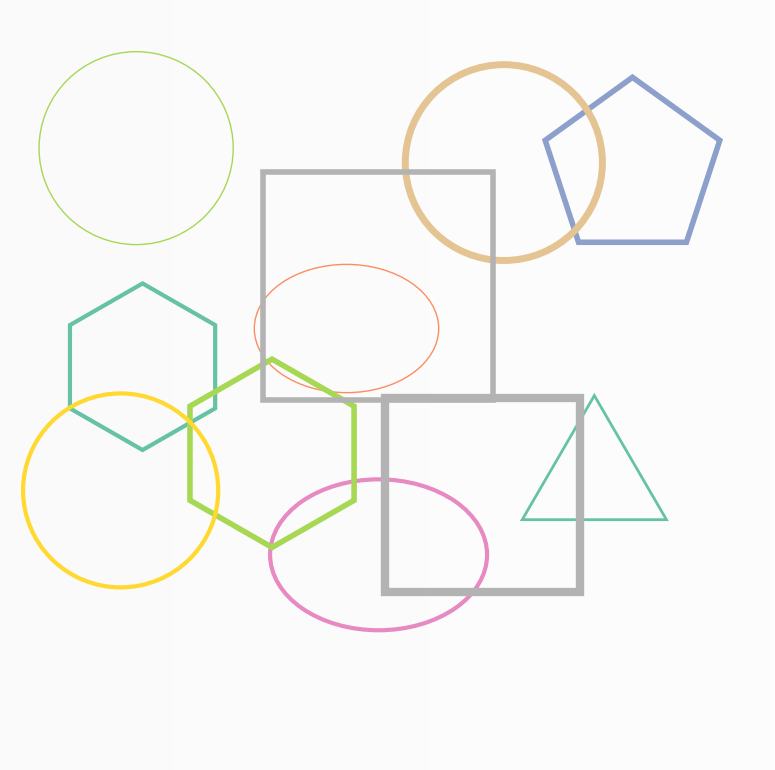[{"shape": "hexagon", "thickness": 1.5, "radius": 0.54, "center": [0.184, 0.524]}, {"shape": "triangle", "thickness": 1, "radius": 0.54, "center": [0.767, 0.379]}, {"shape": "oval", "thickness": 0.5, "radius": 0.59, "center": [0.447, 0.573]}, {"shape": "pentagon", "thickness": 2, "radius": 0.59, "center": [0.816, 0.781]}, {"shape": "oval", "thickness": 1.5, "radius": 0.7, "center": [0.489, 0.279]}, {"shape": "hexagon", "thickness": 2, "radius": 0.61, "center": [0.351, 0.411]}, {"shape": "circle", "thickness": 0.5, "radius": 0.63, "center": [0.176, 0.808]}, {"shape": "circle", "thickness": 1.5, "radius": 0.63, "center": [0.156, 0.363]}, {"shape": "circle", "thickness": 2.5, "radius": 0.64, "center": [0.65, 0.789]}, {"shape": "square", "thickness": 2, "radius": 0.74, "center": [0.488, 0.629]}, {"shape": "square", "thickness": 3, "radius": 0.63, "center": [0.622, 0.357]}]